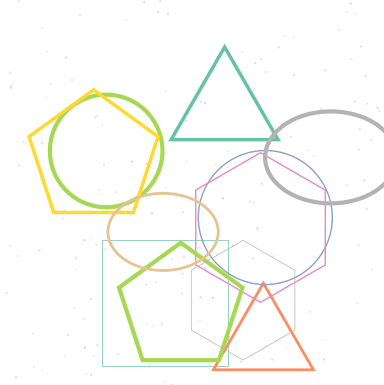[{"shape": "triangle", "thickness": 2.5, "radius": 0.8, "center": [0.583, 0.717]}, {"shape": "square", "thickness": 0.5, "radius": 0.82, "center": [0.428, 0.213]}, {"shape": "triangle", "thickness": 2, "radius": 0.75, "center": [0.684, 0.115]}, {"shape": "circle", "thickness": 1, "radius": 0.87, "center": [0.689, 0.435]}, {"shape": "hexagon", "thickness": 1, "radius": 0.97, "center": [0.677, 0.409]}, {"shape": "pentagon", "thickness": 3, "radius": 0.84, "center": [0.47, 0.201]}, {"shape": "circle", "thickness": 3, "radius": 0.73, "center": [0.276, 0.608]}, {"shape": "pentagon", "thickness": 2.5, "radius": 0.88, "center": [0.243, 0.591]}, {"shape": "oval", "thickness": 2, "radius": 0.72, "center": [0.424, 0.398]}, {"shape": "hexagon", "thickness": 0.5, "radius": 0.78, "center": [0.631, 0.22]}, {"shape": "oval", "thickness": 3, "radius": 0.85, "center": [0.859, 0.591]}]